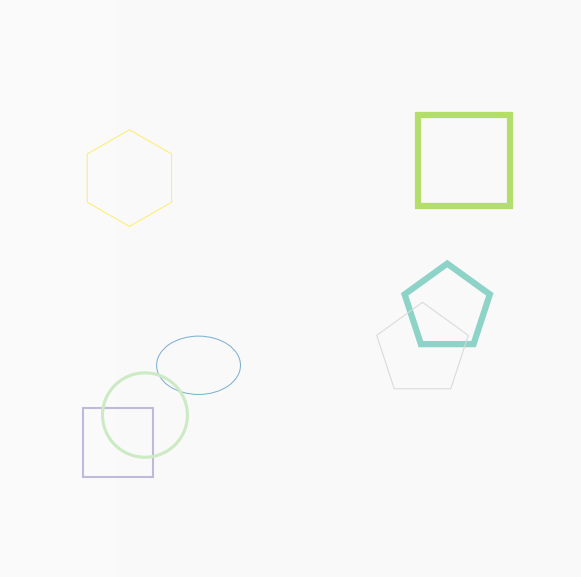[{"shape": "pentagon", "thickness": 3, "radius": 0.39, "center": [0.769, 0.466]}, {"shape": "square", "thickness": 1, "radius": 0.3, "center": [0.203, 0.233]}, {"shape": "oval", "thickness": 0.5, "radius": 0.36, "center": [0.342, 0.367]}, {"shape": "square", "thickness": 3, "radius": 0.39, "center": [0.799, 0.721]}, {"shape": "pentagon", "thickness": 0.5, "radius": 0.41, "center": [0.727, 0.393]}, {"shape": "circle", "thickness": 1.5, "radius": 0.37, "center": [0.249, 0.28]}, {"shape": "hexagon", "thickness": 0.5, "radius": 0.42, "center": [0.223, 0.691]}]